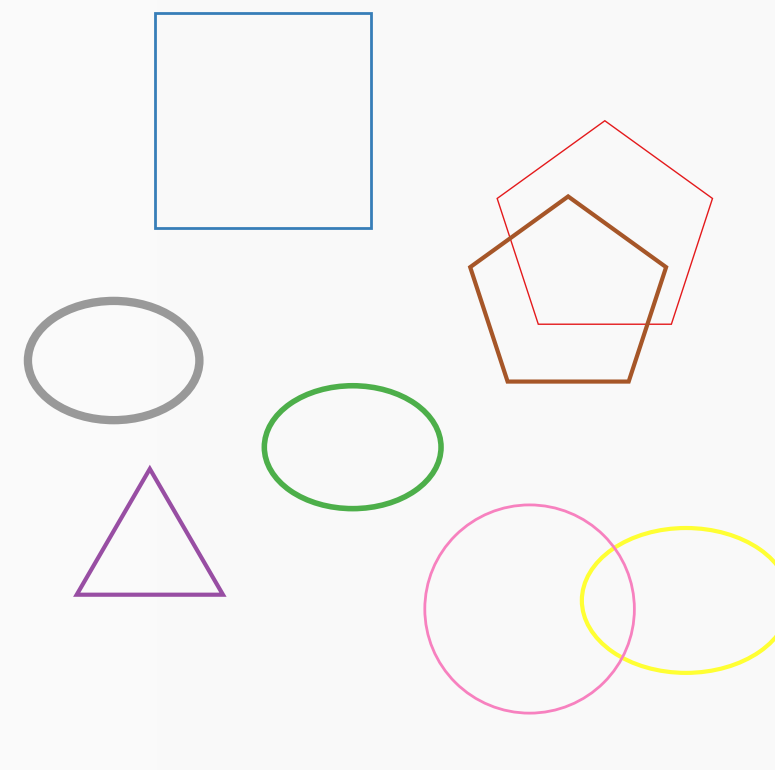[{"shape": "pentagon", "thickness": 0.5, "radius": 0.73, "center": [0.78, 0.697]}, {"shape": "square", "thickness": 1, "radius": 0.7, "center": [0.339, 0.844]}, {"shape": "oval", "thickness": 2, "radius": 0.57, "center": [0.455, 0.419]}, {"shape": "triangle", "thickness": 1.5, "radius": 0.54, "center": [0.193, 0.282]}, {"shape": "oval", "thickness": 1.5, "radius": 0.67, "center": [0.885, 0.22]}, {"shape": "pentagon", "thickness": 1.5, "radius": 0.66, "center": [0.733, 0.612]}, {"shape": "circle", "thickness": 1, "radius": 0.68, "center": [0.683, 0.209]}, {"shape": "oval", "thickness": 3, "radius": 0.55, "center": [0.147, 0.532]}]